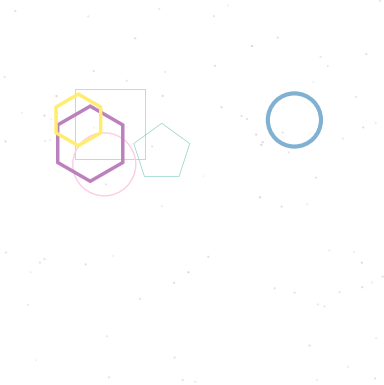[{"shape": "pentagon", "thickness": 0.5, "radius": 0.38, "center": [0.42, 0.603]}, {"shape": "square", "thickness": 0.5, "radius": 0.45, "center": [0.285, 0.679]}, {"shape": "circle", "thickness": 3, "radius": 0.35, "center": [0.765, 0.688]}, {"shape": "circle", "thickness": 1, "radius": 0.41, "center": [0.271, 0.573]}, {"shape": "hexagon", "thickness": 2.5, "radius": 0.49, "center": [0.234, 0.627]}, {"shape": "hexagon", "thickness": 2.5, "radius": 0.33, "center": [0.204, 0.688]}]